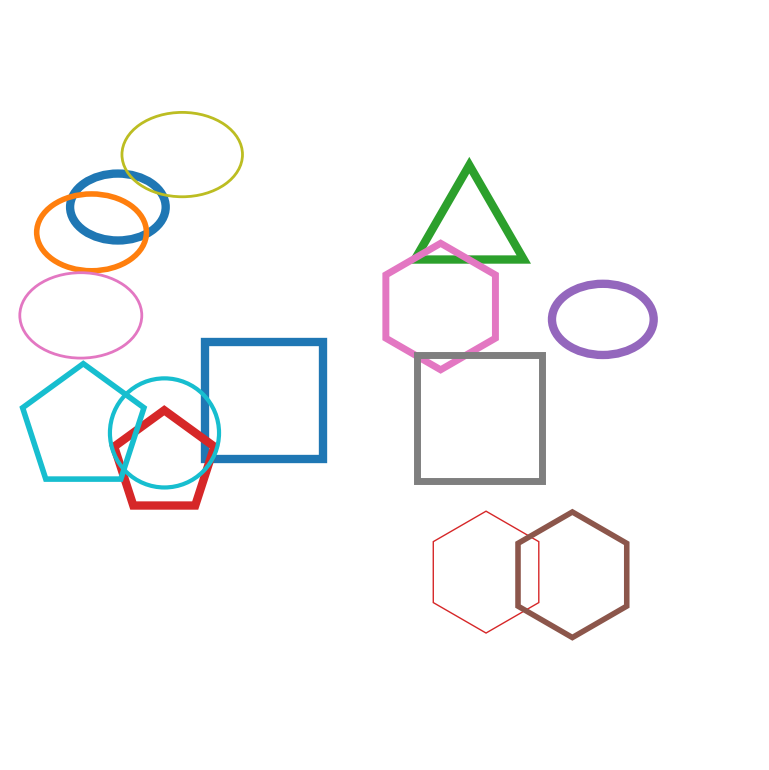[{"shape": "oval", "thickness": 3, "radius": 0.31, "center": [0.153, 0.731]}, {"shape": "square", "thickness": 3, "radius": 0.38, "center": [0.343, 0.48]}, {"shape": "oval", "thickness": 2, "radius": 0.36, "center": [0.119, 0.698]}, {"shape": "triangle", "thickness": 3, "radius": 0.41, "center": [0.609, 0.704]}, {"shape": "pentagon", "thickness": 3, "radius": 0.34, "center": [0.213, 0.399]}, {"shape": "hexagon", "thickness": 0.5, "radius": 0.4, "center": [0.631, 0.257]}, {"shape": "oval", "thickness": 3, "radius": 0.33, "center": [0.783, 0.585]}, {"shape": "hexagon", "thickness": 2, "radius": 0.41, "center": [0.743, 0.254]}, {"shape": "oval", "thickness": 1, "radius": 0.4, "center": [0.105, 0.59]}, {"shape": "hexagon", "thickness": 2.5, "radius": 0.41, "center": [0.572, 0.602]}, {"shape": "square", "thickness": 2.5, "radius": 0.41, "center": [0.623, 0.457]}, {"shape": "oval", "thickness": 1, "radius": 0.39, "center": [0.237, 0.799]}, {"shape": "circle", "thickness": 1.5, "radius": 0.35, "center": [0.214, 0.438]}, {"shape": "pentagon", "thickness": 2, "radius": 0.41, "center": [0.108, 0.445]}]